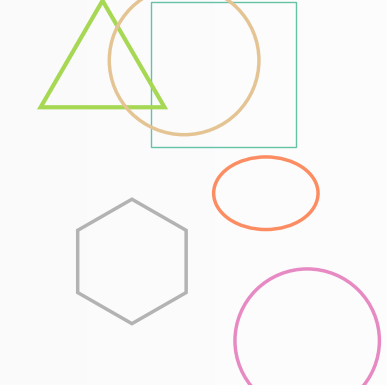[{"shape": "square", "thickness": 1, "radius": 0.94, "center": [0.577, 0.806]}, {"shape": "oval", "thickness": 2.5, "radius": 0.67, "center": [0.686, 0.498]}, {"shape": "circle", "thickness": 2.5, "radius": 0.93, "center": [0.793, 0.115]}, {"shape": "triangle", "thickness": 3, "radius": 0.92, "center": [0.265, 0.814]}, {"shape": "circle", "thickness": 2.5, "radius": 0.97, "center": [0.475, 0.843]}, {"shape": "hexagon", "thickness": 2.5, "radius": 0.81, "center": [0.34, 0.321]}]